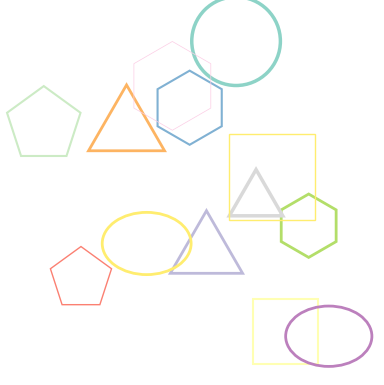[{"shape": "circle", "thickness": 2.5, "radius": 0.58, "center": [0.613, 0.893]}, {"shape": "square", "thickness": 1.5, "radius": 0.42, "center": [0.741, 0.139]}, {"shape": "triangle", "thickness": 2, "radius": 0.54, "center": [0.536, 0.344]}, {"shape": "pentagon", "thickness": 1, "radius": 0.42, "center": [0.21, 0.276]}, {"shape": "hexagon", "thickness": 1.5, "radius": 0.48, "center": [0.493, 0.72]}, {"shape": "triangle", "thickness": 2, "radius": 0.57, "center": [0.329, 0.665]}, {"shape": "hexagon", "thickness": 2, "radius": 0.41, "center": [0.802, 0.414]}, {"shape": "hexagon", "thickness": 0.5, "radius": 0.58, "center": [0.448, 0.777]}, {"shape": "triangle", "thickness": 2.5, "radius": 0.4, "center": [0.665, 0.48]}, {"shape": "oval", "thickness": 2, "radius": 0.56, "center": [0.854, 0.127]}, {"shape": "pentagon", "thickness": 1.5, "radius": 0.5, "center": [0.114, 0.676]}, {"shape": "oval", "thickness": 2, "radius": 0.58, "center": [0.381, 0.368]}, {"shape": "square", "thickness": 1, "radius": 0.56, "center": [0.706, 0.541]}]